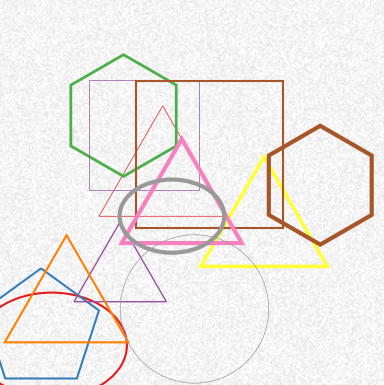[{"shape": "triangle", "thickness": 0.5, "radius": 0.96, "center": [0.423, 0.534]}, {"shape": "oval", "thickness": 1.5, "radius": 0.98, "center": [0.134, 0.103]}, {"shape": "pentagon", "thickness": 1.5, "radius": 0.79, "center": [0.107, 0.145]}, {"shape": "hexagon", "thickness": 2, "radius": 0.79, "center": [0.321, 0.7]}, {"shape": "triangle", "thickness": 1, "radius": 0.69, "center": [0.312, 0.286]}, {"shape": "square", "thickness": 0.5, "radius": 0.71, "center": [0.374, 0.648]}, {"shape": "triangle", "thickness": 1.5, "radius": 0.93, "center": [0.173, 0.204]}, {"shape": "triangle", "thickness": 2.5, "radius": 0.95, "center": [0.686, 0.403]}, {"shape": "square", "thickness": 1.5, "radius": 0.95, "center": [0.543, 0.599]}, {"shape": "hexagon", "thickness": 3, "radius": 0.77, "center": [0.832, 0.519]}, {"shape": "triangle", "thickness": 3, "radius": 0.9, "center": [0.472, 0.459]}, {"shape": "circle", "thickness": 0.5, "radius": 0.96, "center": [0.505, 0.198]}, {"shape": "oval", "thickness": 3, "radius": 0.68, "center": [0.446, 0.439]}]